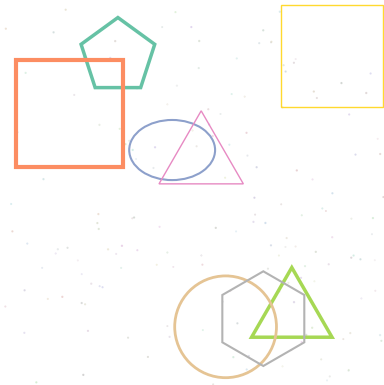[{"shape": "pentagon", "thickness": 2.5, "radius": 0.5, "center": [0.306, 0.854]}, {"shape": "square", "thickness": 3, "radius": 0.7, "center": [0.181, 0.705]}, {"shape": "oval", "thickness": 1.5, "radius": 0.56, "center": [0.447, 0.61]}, {"shape": "triangle", "thickness": 1, "radius": 0.63, "center": [0.523, 0.586]}, {"shape": "triangle", "thickness": 2.5, "radius": 0.6, "center": [0.758, 0.184]}, {"shape": "square", "thickness": 1, "radius": 0.66, "center": [0.863, 0.854]}, {"shape": "circle", "thickness": 2, "radius": 0.66, "center": [0.586, 0.151]}, {"shape": "hexagon", "thickness": 1.5, "radius": 0.61, "center": [0.684, 0.172]}]